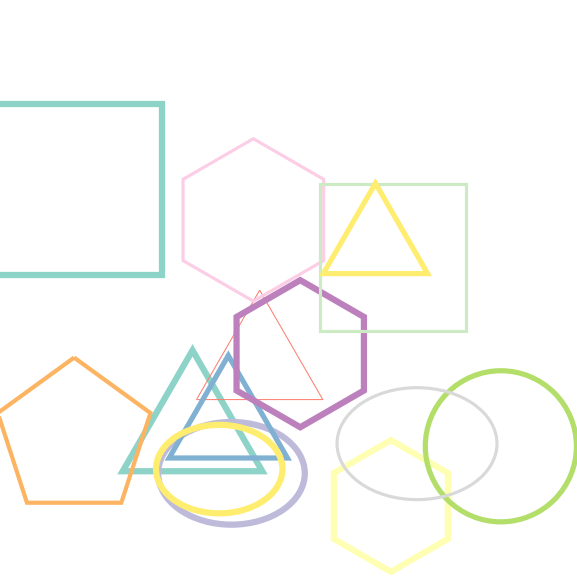[{"shape": "triangle", "thickness": 3, "radius": 0.7, "center": [0.333, 0.253]}, {"shape": "square", "thickness": 3, "radius": 0.74, "center": [0.133, 0.671]}, {"shape": "hexagon", "thickness": 3, "radius": 0.57, "center": [0.677, 0.123]}, {"shape": "oval", "thickness": 3, "radius": 0.63, "center": [0.401, 0.18]}, {"shape": "triangle", "thickness": 0.5, "radius": 0.63, "center": [0.45, 0.37]}, {"shape": "triangle", "thickness": 2.5, "radius": 0.59, "center": [0.395, 0.265]}, {"shape": "pentagon", "thickness": 2, "radius": 0.69, "center": [0.128, 0.241]}, {"shape": "circle", "thickness": 2.5, "radius": 0.65, "center": [0.867, 0.226]}, {"shape": "hexagon", "thickness": 1.5, "radius": 0.7, "center": [0.439, 0.618]}, {"shape": "oval", "thickness": 1.5, "radius": 0.69, "center": [0.722, 0.231]}, {"shape": "hexagon", "thickness": 3, "radius": 0.64, "center": [0.52, 0.387]}, {"shape": "square", "thickness": 1.5, "radius": 0.63, "center": [0.681, 0.553]}, {"shape": "triangle", "thickness": 2.5, "radius": 0.52, "center": [0.65, 0.578]}, {"shape": "oval", "thickness": 3, "radius": 0.55, "center": [0.38, 0.187]}]